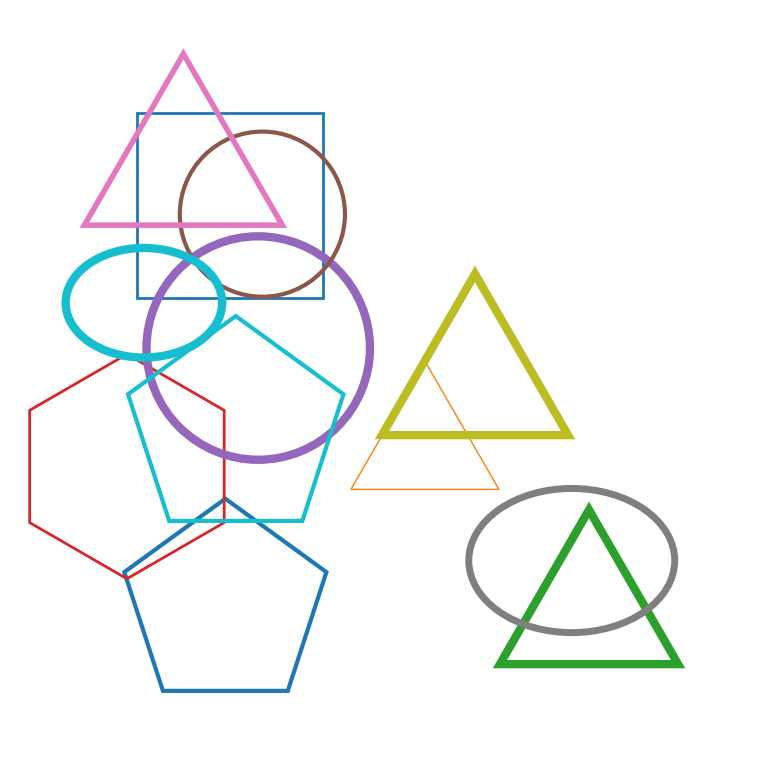[{"shape": "square", "thickness": 1, "radius": 0.6, "center": [0.299, 0.733]}, {"shape": "pentagon", "thickness": 1.5, "radius": 0.69, "center": [0.293, 0.214]}, {"shape": "triangle", "thickness": 0.5, "radius": 0.55, "center": [0.552, 0.42]}, {"shape": "triangle", "thickness": 3, "radius": 0.67, "center": [0.765, 0.204]}, {"shape": "hexagon", "thickness": 1, "radius": 0.73, "center": [0.165, 0.394]}, {"shape": "circle", "thickness": 3, "radius": 0.73, "center": [0.335, 0.548]}, {"shape": "circle", "thickness": 1.5, "radius": 0.54, "center": [0.341, 0.722]}, {"shape": "triangle", "thickness": 2, "radius": 0.74, "center": [0.238, 0.782]}, {"shape": "oval", "thickness": 2.5, "radius": 0.67, "center": [0.743, 0.272]}, {"shape": "triangle", "thickness": 3, "radius": 0.7, "center": [0.617, 0.505]}, {"shape": "pentagon", "thickness": 1.5, "radius": 0.74, "center": [0.306, 0.442]}, {"shape": "oval", "thickness": 3, "radius": 0.51, "center": [0.187, 0.607]}]